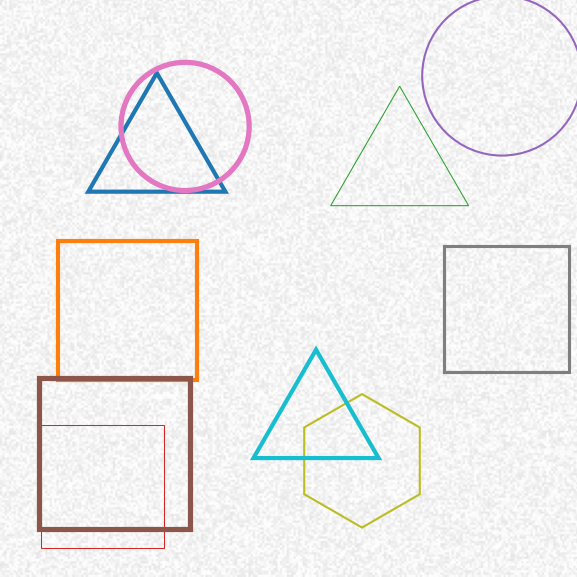[{"shape": "triangle", "thickness": 2, "radius": 0.69, "center": [0.272, 0.736]}, {"shape": "square", "thickness": 2, "radius": 0.6, "center": [0.221, 0.461]}, {"shape": "triangle", "thickness": 0.5, "radius": 0.69, "center": [0.692, 0.712]}, {"shape": "square", "thickness": 0.5, "radius": 0.53, "center": [0.178, 0.157]}, {"shape": "circle", "thickness": 1, "radius": 0.69, "center": [0.869, 0.868]}, {"shape": "square", "thickness": 2.5, "radius": 0.65, "center": [0.198, 0.214]}, {"shape": "circle", "thickness": 2.5, "radius": 0.55, "center": [0.321, 0.78]}, {"shape": "square", "thickness": 1.5, "radius": 0.54, "center": [0.877, 0.465]}, {"shape": "hexagon", "thickness": 1, "radius": 0.58, "center": [0.627, 0.201]}, {"shape": "triangle", "thickness": 2, "radius": 0.63, "center": [0.547, 0.269]}]